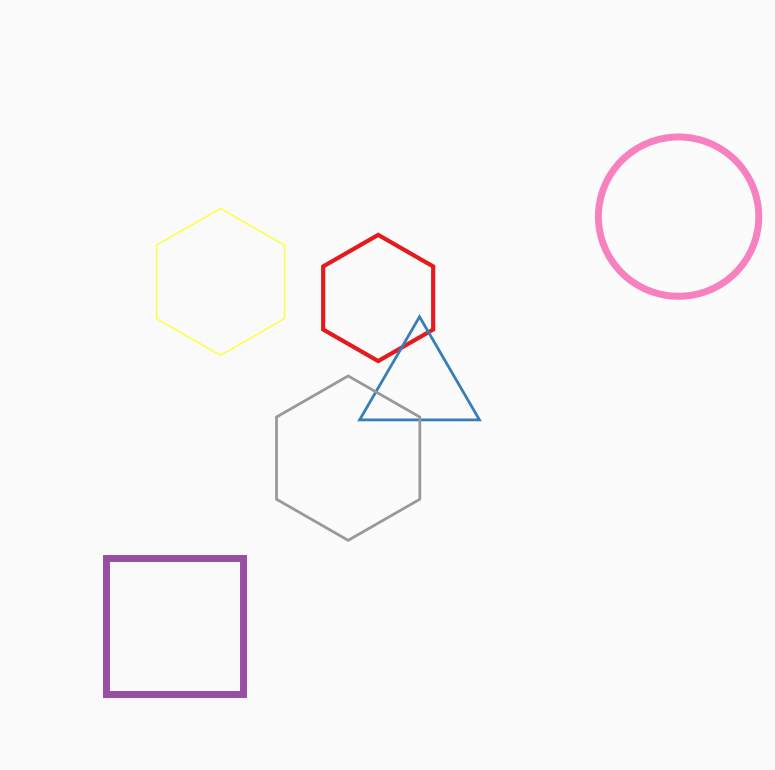[{"shape": "hexagon", "thickness": 1.5, "radius": 0.41, "center": [0.488, 0.613]}, {"shape": "triangle", "thickness": 1, "radius": 0.45, "center": [0.541, 0.499]}, {"shape": "square", "thickness": 2.5, "radius": 0.44, "center": [0.225, 0.187]}, {"shape": "hexagon", "thickness": 0.5, "radius": 0.48, "center": [0.285, 0.634]}, {"shape": "circle", "thickness": 2.5, "radius": 0.52, "center": [0.876, 0.719]}, {"shape": "hexagon", "thickness": 1, "radius": 0.53, "center": [0.449, 0.405]}]